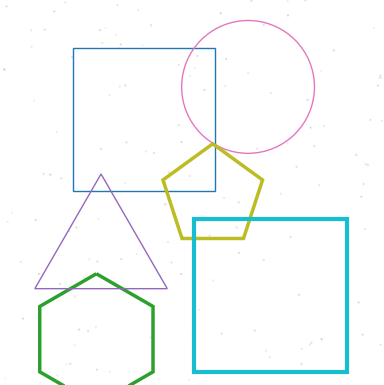[{"shape": "square", "thickness": 1, "radius": 0.93, "center": [0.374, 0.69]}, {"shape": "hexagon", "thickness": 2.5, "radius": 0.85, "center": [0.25, 0.119]}, {"shape": "triangle", "thickness": 1, "radius": 0.99, "center": [0.262, 0.349]}, {"shape": "circle", "thickness": 1, "radius": 0.86, "center": [0.644, 0.774]}, {"shape": "pentagon", "thickness": 2.5, "radius": 0.68, "center": [0.553, 0.491]}, {"shape": "square", "thickness": 3, "radius": 0.99, "center": [0.702, 0.232]}]